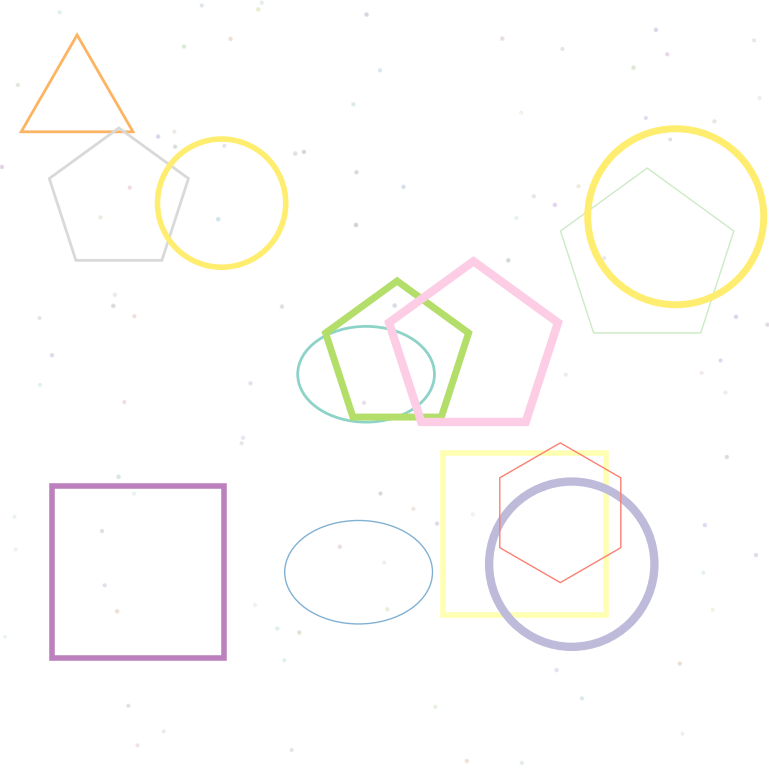[{"shape": "oval", "thickness": 1, "radius": 0.44, "center": [0.475, 0.514]}, {"shape": "square", "thickness": 2, "radius": 0.53, "center": [0.681, 0.307]}, {"shape": "circle", "thickness": 3, "radius": 0.54, "center": [0.743, 0.267]}, {"shape": "hexagon", "thickness": 0.5, "radius": 0.45, "center": [0.728, 0.334]}, {"shape": "oval", "thickness": 0.5, "radius": 0.48, "center": [0.466, 0.257]}, {"shape": "triangle", "thickness": 1, "radius": 0.42, "center": [0.1, 0.871]}, {"shape": "pentagon", "thickness": 2.5, "radius": 0.49, "center": [0.516, 0.537]}, {"shape": "pentagon", "thickness": 3, "radius": 0.58, "center": [0.615, 0.545]}, {"shape": "pentagon", "thickness": 1, "radius": 0.48, "center": [0.154, 0.739]}, {"shape": "square", "thickness": 2, "radius": 0.56, "center": [0.179, 0.257]}, {"shape": "pentagon", "thickness": 0.5, "radius": 0.59, "center": [0.841, 0.663]}, {"shape": "circle", "thickness": 2, "radius": 0.42, "center": [0.288, 0.736]}, {"shape": "circle", "thickness": 2.5, "radius": 0.57, "center": [0.878, 0.719]}]